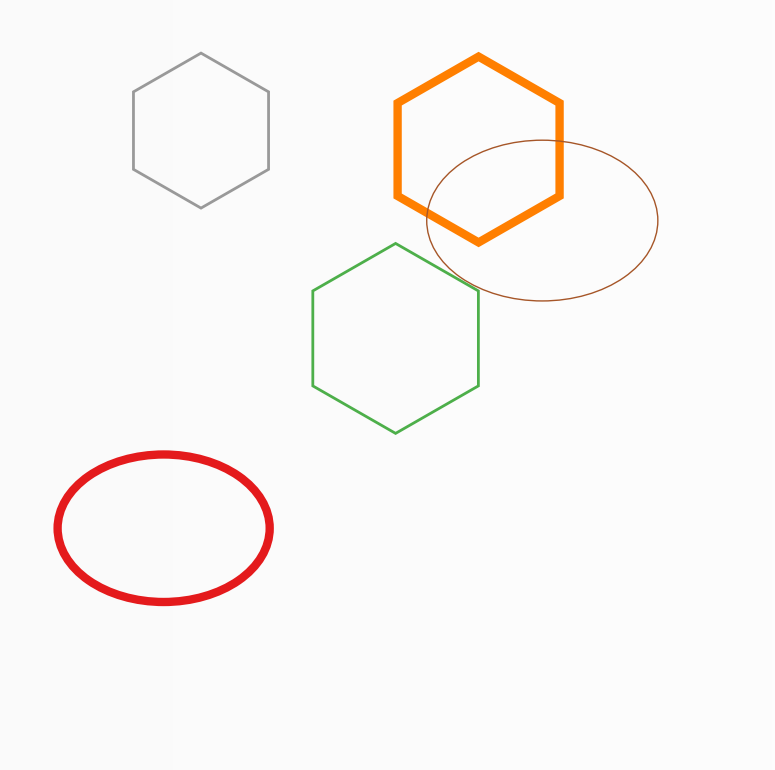[{"shape": "oval", "thickness": 3, "radius": 0.68, "center": [0.211, 0.314]}, {"shape": "hexagon", "thickness": 1, "radius": 0.62, "center": [0.51, 0.561]}, {"shape": "hexagon", "thickness": 3, "radius": 0.6, "center": [0.618, 0.806]}, {"shape": "oval", "thickness": 0.5, "radius": 0.75, "center": [0.7, 0.714]}, {"shape": "hexagon", "thickness": 1, "radius": 0.5, "center": [0.259, 0.83]}]